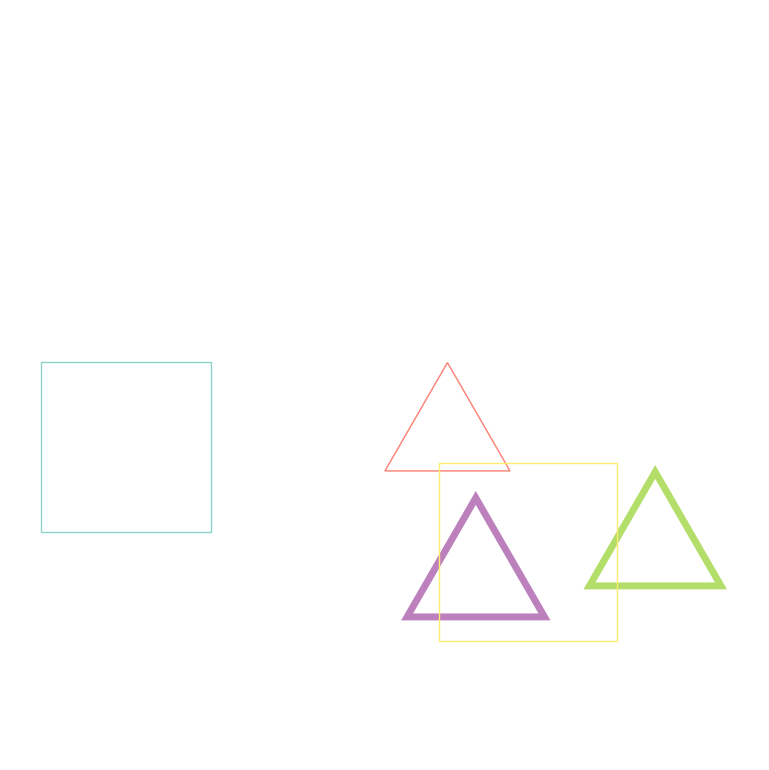[{"shape": "square", "thickness": 0.5, "radius": 0.55, "center": [0.164, 0.42]}, {"shape": "triangle", "thickness": 0.5, "radius": 0.47, "center": [0.581, 0.435]}, {"shape": "triangle", "thickness": 2.5, "radius": 0.49, "center": [0.851, 0.288]}, {"shape": "triangle", "thickness": 2.5, "radius": 0.52, "center": [0.618, 0.25]}, {"shape": "square", "thickness": 0.5, "radius": 0.58, "center": [0.686, 0.283]}]